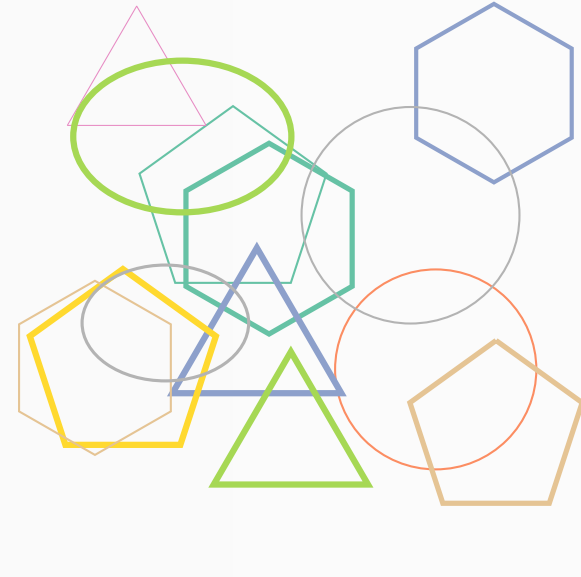[{"shape": "pentagon", "thickness": 1, "radius": 0.85, "center": [0.401, 0.646]}, {"shape": "hexagon", "thickness": 2.5, "radius": 0.83, "center": [0.463, 0.586]}, {"shape": "circle", "thickness": 1, "radius": 0.87, "center": [0.75, 0.359]}, {"shape": "hexagon", "thickness": 2, "radius": 0.77, "center": [0.85, 0.838]}, {"shape": "triangle", "thickness": 3, "radius": 0.84, "center": [0.442, 0.402]}, {"shape": "triangle", "thickness": 0.5, "radius": 0.69, "center": [0.235, 0.851]}, {"shape": "triangle", "thickness": 3, "radius": 0.77, "center": [0.5, 0.237]}, {"shape": "oval", "thickness": 3, "radius": 0.94, "center": [0.314, 0.763]}, {"shape": "pentagon", "thickness": 3, "radius": 0.84, "center": [0.211, 0.365]}, {"shape": "hexagon", "thickness": 1, "radius": 0.75, "center": [0.163, 0.362]}, {"shape": "pentagon", "thickness": 2.5, "radius": 0.78, "center": [0.853, 0.254]}, {"shape": "circle", "thickness": 1, "radius": 0.94, "center": [0.706, 0.626]}, {"shape": "oval", "thickness": 1.5, "radius": 0.72, "center": [0.285, 0.44]}]